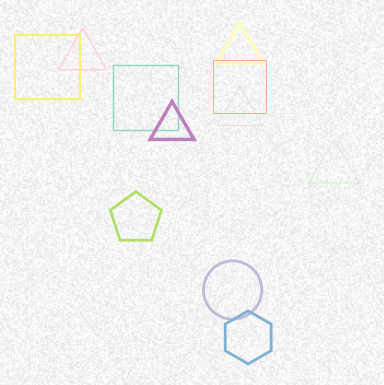[{"shape": "square", "thickness": 1, "radius": 0.43, "center": [0.378, 0.746]}, {"shape": "triangle", "thickness": 2, "radius": 0.35, "center": [0.623, 0.871]}, {"shape": "circle", "thickness": 2, "radius": 0.38, "center": [0.604, 0.247]}, {"shape": "square", "thickness": 0.5, "radius": 0.35, "center": [0.622, 0.775]}, {"shape": "hexagon", "thickness": 2, "radius": 0.34, "center": [0.645, 0.124]}, {"shape": "pentagon", "thickness": 2, "radius": 0.35, "center": [0.353, 0.433]}, {"shape": "triangle", "thickness": 1, "radius": 0.36, "center": [0.214, 0.855]}, {"shape": "triangle", "thickness": 0.5, "radius": 0.34, "center": [0.623, 0.708]}, {"shape": "triangle", "thickness": 2.5, "radius": 0.33, "center": [0.447, 0.671]}, {"shape": "triangle", "thickness": 0.5, "radius": 0.38, "center": [0.868, 0.563]}, {"shape": "square", "thickness": 1.5, "radius": 0.42, "center": [0.123, 0.826]}]